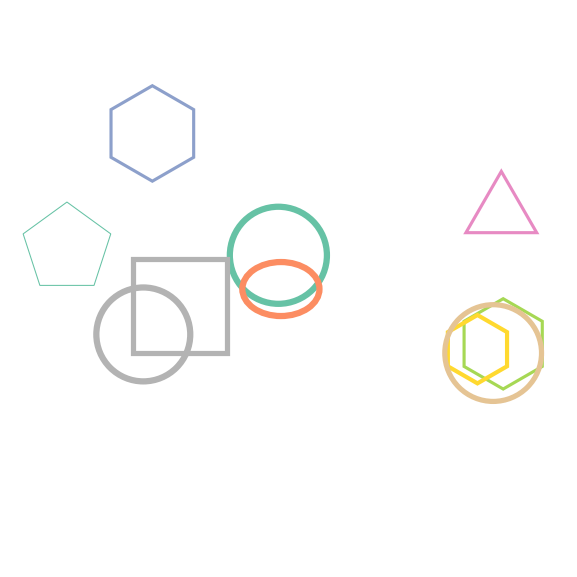[{"shape": "circle", "thickness": 3, "radius": 0.42, "center": [0.482, 0.557]}, {"shape": "pentagon", "thickness": 0.5, "radius": 0.4, "center": [0.116, 0.569]}, {"shape": "oval", "thickness": 3, "radius": 0.33, "center": [0.486, 0.499]}, {"shape": "hexagon", "thickness": 1.5, "radius": 0.41, "center": [0.264, 0.768]}, {"shape": "triangle", "thickness": 1.5, "radius": 0.35, "center": [0.868, 0.632]}, {"shape": "hexagon", "thickness": 1.5, "radius": 0.39, "center": [0.871, 0.404]}, {"shape": "hexagon", "thickness": 2, "radius": 0.3, "center": [0.827, 0.394]}, {"shape": "circle", "thickness": 2.5, "radius": 0.42, "center": [0.854, 0.388]}, {"shape": "square", "thickness": 2.5, "radius": 0.41, "center": [0.311, 0.469]}, {"shape": "circle", "thickness": 3, "radius": 0.41, "center": [0.248, 0.42]}]